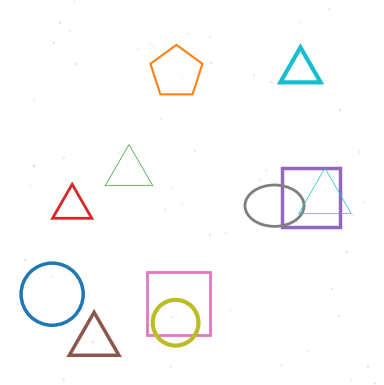[{"shape": "circle", "thickness": 2.5, "radius": 0.4, "center": [0.135, 0.236]}, {"shape": "pentagon", "thickness": 1.5, "radius": 0.36, "center": [0.458, 0.812]}, {"shape": "triangle", "thickness": 0.5, "radius": 0.36, "center": [0.335, 0.553]}, {"shape": "triangle", "thickness": 2, "radius": 0.29, "center": [0.187, 0.462]}, {"shape": "square", "thickness": 2.5, "radius": 0.38, "center": [0.808, 0.487]}, {"shape": "triangle", "thickness": 2.5, "radius": 0.37, "center": [0.244, 0.114]}, {"shape": "square", "thickness": 2, "radius": 0.41, "center": [0.463, 0.213]}, {"shape": "oval", "thickness": 2, "radius": 0.38, "center": [0.713, 0.466]}, {"shape": "circle", "thickness": 3, "radius": 0.3, "center": [0.456, 0.162]}, {"shape": "triangle", "thickness": 3, "radius": 0.3, "center": [0.78, 0.816]}, {"shape": "triangle", "thickness": 0.5, "radius": 0.39, "center": [0.844, 0.484]}]